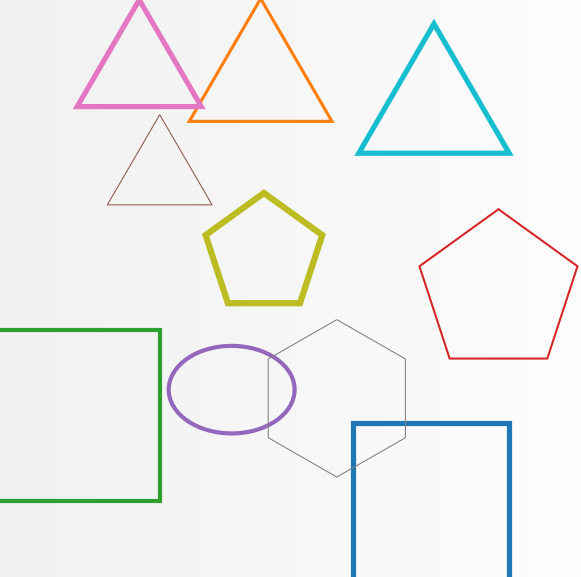[{"shape": "square", "thickness": 2.5, "radius": 0.67, "center": [0.741, 0.133]}, {"shape": "triangle", "thickness": 1.5, "radius": 0.71, "center": [0.448, 0.86]}, {"shape": "square", "thickness": 2, "radius": 0.74, "center": [0.128, 0.279]}, {"shape": "pentagon", "thickness": 1, "radius": 0.71, "center": [0.858, 0.494]}, {"shape": "oval", "thickness": 2, "radius": 0.54, "center": [0.399, 0.324]}, {"shape": "triangle", "thickness": 0.5, "radius": 0.52, "center": [0.275, 0.696]}, {"shape": "triangle", "thickness": 2.5, "radius": 0.62, "center": [0.24, 0.876]}, {"shape": "hexagon", "thickness": 0.5, "radius": 0.68, "center": [0.579, 0.309]}, {"shape": "pentagon", "thickness": 3, "radius": 0.53, "center": [0.454, 0.559]}, {"shape": "triangle", "thickness": 2.5, "radius": 0.75, "center": [0.747, 0.809]}]